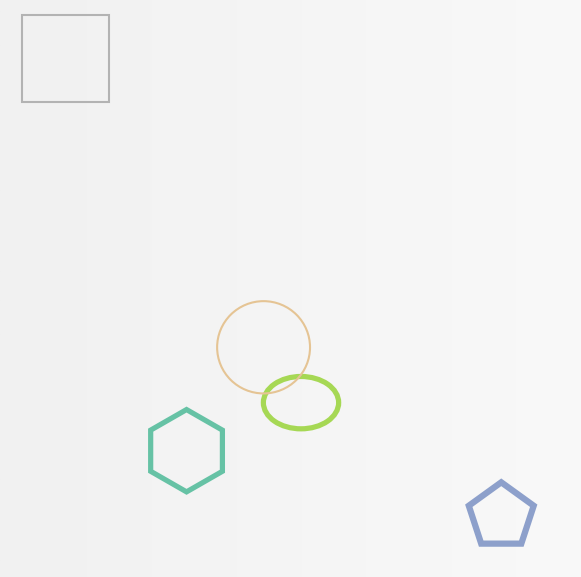[{"shape": "hexagon", "thickness": 2.5, "radius": 0.36, "center": [0.321, 0.219]}, {"shape": "pentagon", "thickness": 3, "radius": 0.29, "center": [0.862, 0.105]}, {"shape": "oval", "thickness": 2.5, "radius": 0.32, "center": [0.518, 0.302]}, {"shape": "circle", "thickness": 1, "radius": 0.4, "center": [0.453, 0.398]}, {"shape": "square", "thickness": 1, "radius": 0.38, "center": [0.113, 0.898]}]